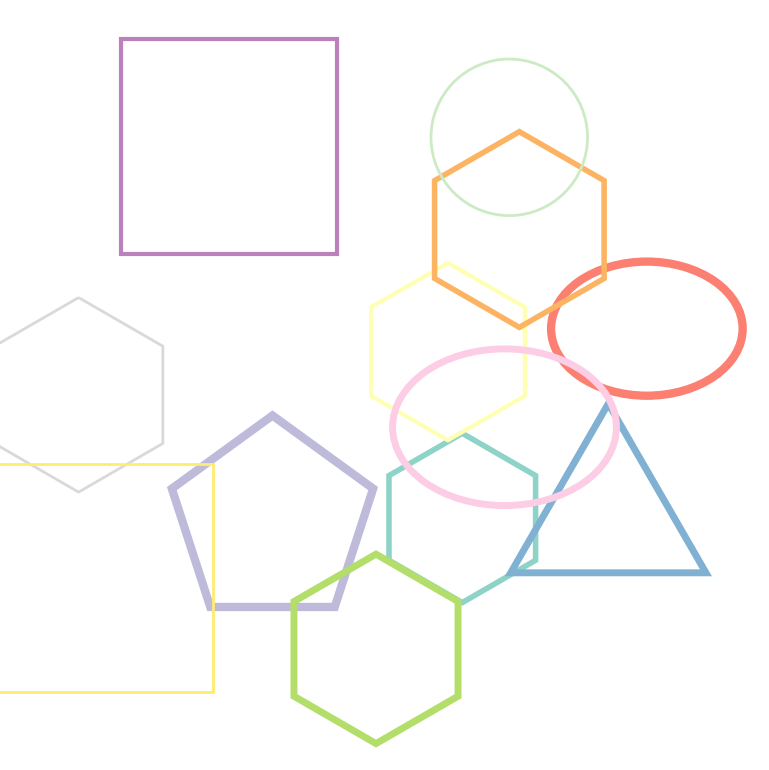[{"shape": "hexagon", "thickness": 2, "radius": 0.55, "center": [0.6, 0.327]}, {"shape": "hexagon", "thickness": 1.5, "radius": 0.58, "center": [0.582, 0.543]}, {"shape": "pentagon", "thickness": 3, "radius": 0.69, "center": [0.354, 0.323]}, {"shape": "oval", "thickness": 3, "radius": 0.62, "center": [0.84, 0.573]}, {"shape": "triangle", "thickness": 2.5, "radius": 0.73, "center": [0.79, 0.329]}, {"shape": "hexagon", "thickness": 2, "radius": 0.64, "center": [0.674, 0.702]}, {"shape": "hexagon", "thickness": 2.5, "radius": 0.62, "center": [0.488, 0.157]}, {"shape": "oval", "thickness": 2.5, "radius": 0.73, "center": [0.655, 0.445]}, {"shape": "hexagon", "thickness": 1, "radius": 0.63, "center": [0.102, 0.487]}, {"shape": "square", "thickness": 1.5, "radius": 0.7, "center": [0.297, 0.81]}, {"shape": "circle", "thickness": 1, "radius": 0.51, "center": [0.661, 0.822]}, {"shape": "square", "thickness": 1, "radius": 0.74, "center": [0.128, 0.249]}]